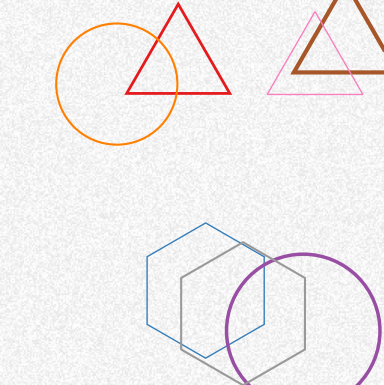[{"shape": "triangle", "thickness": 2, "radius": 0.77, "center": [0.463, 0.835]}, {"shape": "hexagon", "thickness": 1, "radius": 0.88, "center": [0.534, 0.245]}, {"shape": "circle", "thickness": 2.5, "radius": 1.0, "center": [0.788, 0.14]}, {"shape": "circle", "thickness": 1.5, "radius": 0.79, "center": [0.303, 0.782]}, {"shape": "triangle", "thickness": 3, "radius": 0.78, "center": [0.898, 0.889]}, {"shape": "triangle", "thickness": 1, "radius": 0.72, "center": [0.818, 0.826]}, {"shape": "hexagon", "thickness": 1.5, "radius": 0.93, "center": [0.631, 0.185]}]